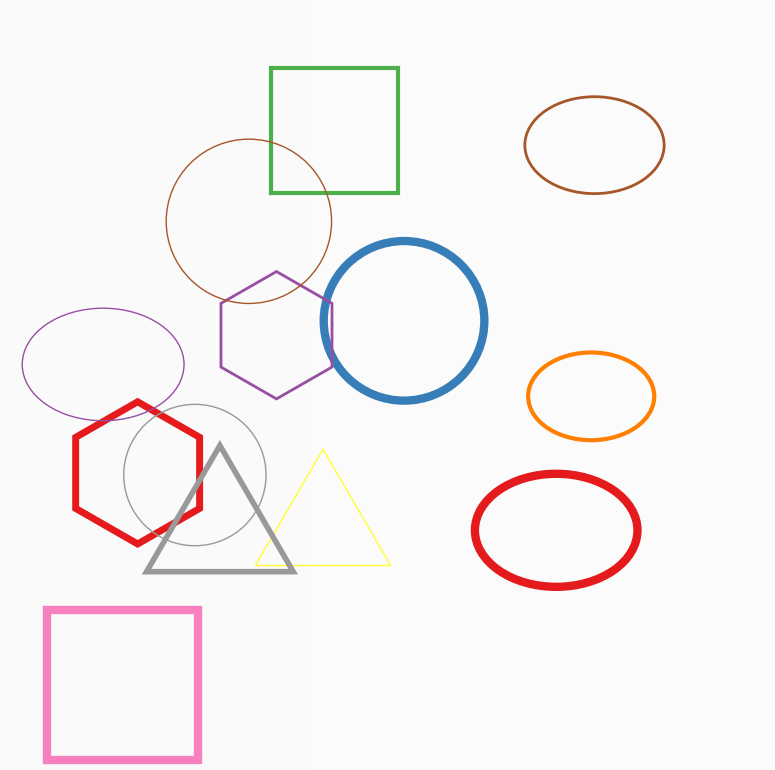[{"shape": "oval", "thickness": 3, "radius": 0.52, "center": [0.718, 0.311]}, {"shape": "hexagon", "thickness": 2.5, "radius": 0.46, "center": [0.178, 0.386]}, {"shape": "circle", "thickness": 3, "radius": 0.52, "center": [0.521, 0.583]}, {"shape": "square", "thickness": 1.5, "radius": 0.41, "center": [0.431, 0.831]}, {"shape": "hexagon", "thickness": 1, "radius": 0.41, "center": [0.357, 0.565]}, {"shape": "oval", "thickness": 0.5, "radius": 0.52, "center": [0.133, 0.527]}, {"shape": "oval", "thickness": 1.5, "radius": 0.41, "center": [0.763, 0.485]}, {"shape": "triangle", "thickness": 0.5, "radius": 0.5, "center": [0.417, 0.316]}, {"shape": "oval", "thickness": 1, "radius": 0.45, "center": [0.767, 0.811]}, {"shape": "circle", "thickness": 0.5, "radius": 0.53, "center": [0.321, 0.713]}, {"shape": "square", "thickness": 3, "radius": 0.49, "center": [0.158, 0.11]}, {"shape": "circle", "thickness": 0.5, "radius": 0.46, "center": [0.251, 0.383]}, {"shape": "triangle", "thickness": 2, "radius": 0.55, "center": [0.284, 0.312]}]